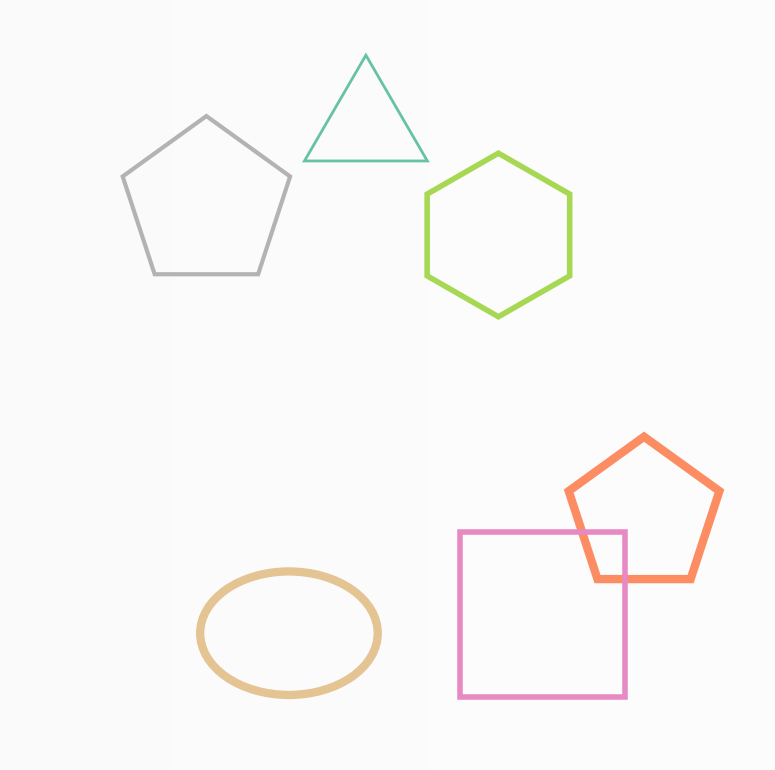[{"shape": "triangle", "thickness": 1, "radius": 0.46, "center": [0.472, 0.837]}, {"shape": "pentagon", "thickness": 3, "radius": 0.51, "center": [0.831, 0.331]}, {"shape": "square", "thickness": 2, "radius": 0.54, "center": [0.7, 0.201]}, {"shape": "hexagon", "thickness": 2, "radius": 0.53, "center": [0.643, 0.695]}, {"shape": "oval", "thickness": 3, "radius": 0.57, "center": [0.373, 0.178]}, {"shape": "pentagon", "thickness": 1.5, "radius": 0.57, "center": [0.266, 0.736]}]